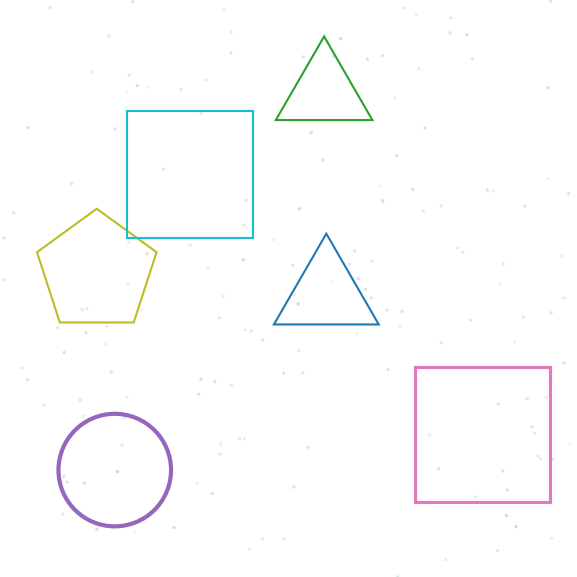[{"shape": "triangle", "thickness": 1, "radius": 0.52, "center": [0.565, 0.49]}, {"shape": "triangle", "thickness": 1, "radius": 0.48, "center": [0.561, 0.839]}, {"shape": "circle", "thickness": 2, "radius": 0.49, "center": [0.199, 0.185]}, {"shape": "square", "thickness": 1.5, "radius": 0.59, "center": [0.835, 0.247]}, {"shape": "pentagon", "thickness": 1, "radius": 0.54, "center": [0.168, 0.529]}, {"shape": "square", "thickness": 1, "radius": 0.55, "center": [0.329, 0.697]}]